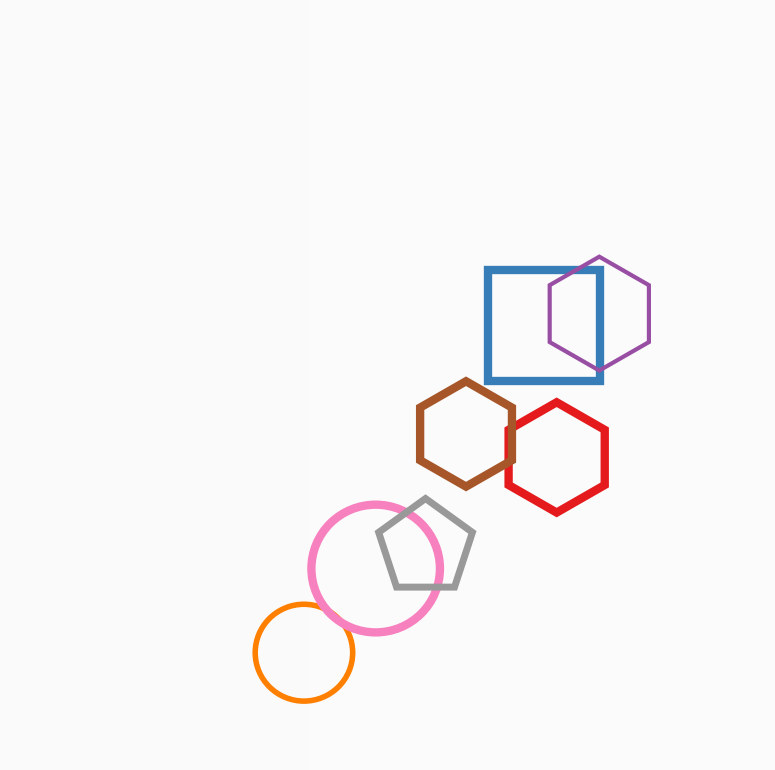[{"shape": "hexagon", "thickness": 3, "radius": 0.36, "center": [0.718, 0.406]}, {"shape": "square", "thickness": 3, "radius": 0.36, "center": [0.702, 0.578]}, {"shape": "hexagon", "thickness": 1.5, "radius": 0.37, "center": [0.773, 0.593]}, {"shape": "circle", "thickness": 2, "radius": 0.31, "center": [0.392, 0.152]}, {"shape": "hexagon", "thickness": 3, "radius": 0.34, "center": [0.601, 0.436]}, {"shape": "circle", "thickness": 3, "radius": 0.41, "center": [0.485, 0.262]}, {"shape": "pentagon", "thickness": 2.5, "radius": 0.32, "center": [0.549, 0.289]}]